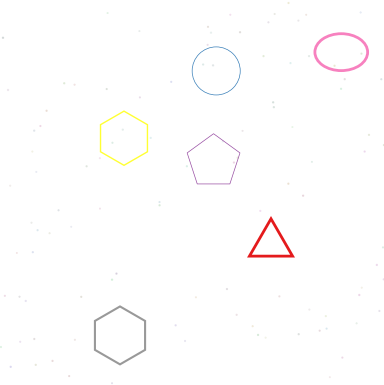[{"shape": "triangle", "thickness": 2, "radius": 0.32, "center": [0.704, 0.367]}, {"shape": "circle", "thickness": 0.5, "radius": 0.31, "center": [0.562, 0.816]}, {"shape": "pentagon", "thickness": 0.5, "radius": 0.36, "center": [0.555, 0.581]}, {"shape": "hexagon", "thickness": 1, "radius": 0.35, "center": [0.322, 0.641]}, {"shape": "oval", "thickness": 2, "radius": 0.34, "center": [0.886, 0.865]}, {"shape": "hexagon", "thickness": 1.5, "radius": 0.38, "center": [0.312, 0.129]}]